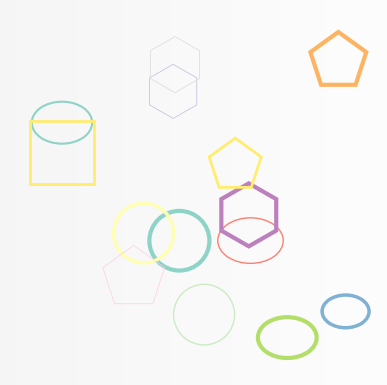[{"shape": "circle", "thickness": 3, "radius": 0.39, "center": [0.463, 0.375]}, {"shape": "oval", "thickness": 1.5, "radius": 0.39, "center": [0.16, 0.681]}, {"shape": "circle", "thickness": 2.5, "radius": 0.39, "center": [0.37, 0.395]}, {"shape": "hexagon", "thickness": 0.5, "radius": 0.35, "center": [0.447, 0.763]}, {"shape": "oval", "thickness": 1, "radius": 0.42, "center": [0.646, 0.375]}, {"shape": "oval", "thickness": 2.5, "radius": 0.3, "center": [0.892, 0.191]}, {"shape": "pentagon", "thickness": 3, "radius": 0.38, "center": [0.873, 0.841]}, {"shape": "oval", "thickness": 3, "radius": 0.38, "center": [0.741, 0.123]}, {"shape": "pentagon", "thickness": 0.5, "radius": 0.42, "center": [0.345, 0.279]}, {"shape": "hexagon", "thickness": 0.5, "radius": 0.36, "center": [0.452, 0.832]}, {"shape": "hexagon", "thickness": 3, "radius": 0.41, "center": [0.642, 0.442]}, {"shape": "circle", "thickness": 1, "radius": 0.39, "center": [0.527, 0.183]}, {"shape": "pentagon", "thickness": 2, "radius": 0.35, "center": [0.607, 0.571]}, {"shape": "square", "thickness": 2, "radius": 0.41, "center": [0.16, 0.605]}]